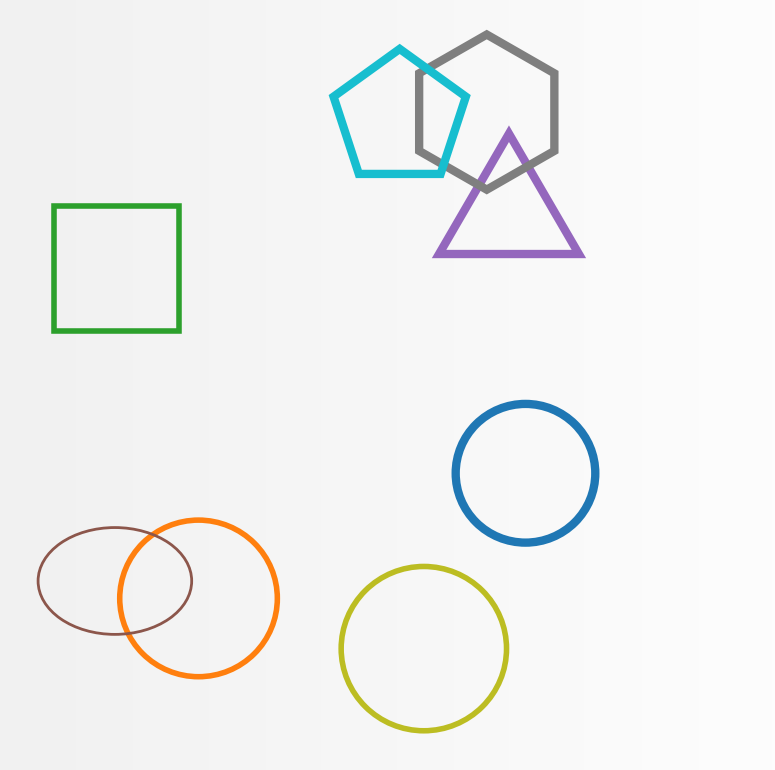[{"shape": "circle", "thickness": 3, "radius": 0.45, "center": [0.678, 0.385]}, {"shape": "circle", "thickness": 2, "radius": 0.51, "center": [0.256, 0.223]}, {"shape": "square", "thickness": 2, "radius": 0.4, "center": [0.15, 0.651]}, {"shape": "triangle", "thickness": 3, "radius": 0.52, "center": [0.657, 0.722]}, {"shape": "oval", "thickness": 1, "radius": 0.5, "center": [0.148, 0.245]}, {"shape": "hexagon", "thickness": 3, "radius": 0.5, "center": [0.628, 0.854]}, {"shape": "circle", "thickness": 2, "radius": 0.53, "center": [0.547, 0.158]}, {"shape": "pentagon", "thickness": 3, "radius": 0.45, "center": [0.516, 0.847]}]